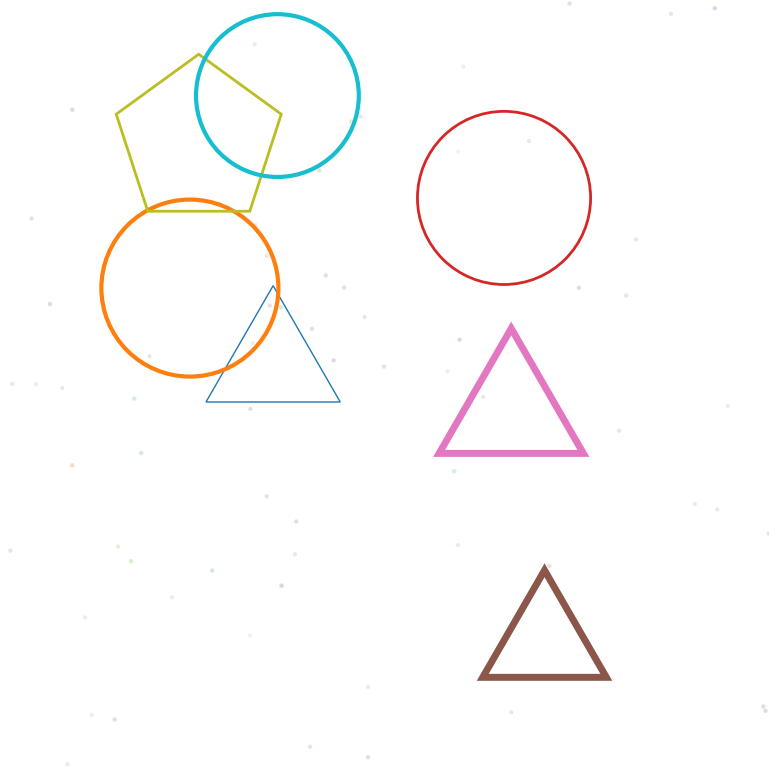[{"shape": "triangle", "thickness": 0.5, "radius": 0.5, "center": [0.355, 0.528]}, {"shape": "circle", "thickness": 1.5, "radius": 0.57, "center": [0.247, 0.626]}, {"shape": "circle", "thickness": 1, "radius": 0.56, "center": [0.655, 0.743]}, {"shape": "triangle", "thickness": 2.5, "radius": 0.46, "center": [0.707, 0.167]}, {"shape": "triangle", "thickness": 2.5, "radius": 0.54, "center": [0.664, 0.465]}, {"shape": "pentagon", "thickness": 1, "radius": 0.56, "center": [0.258, 0.817]}, {"shape": "circle", "thickness": 1.5, "radius": 0.53, "center": [0.36, 0.876]}]